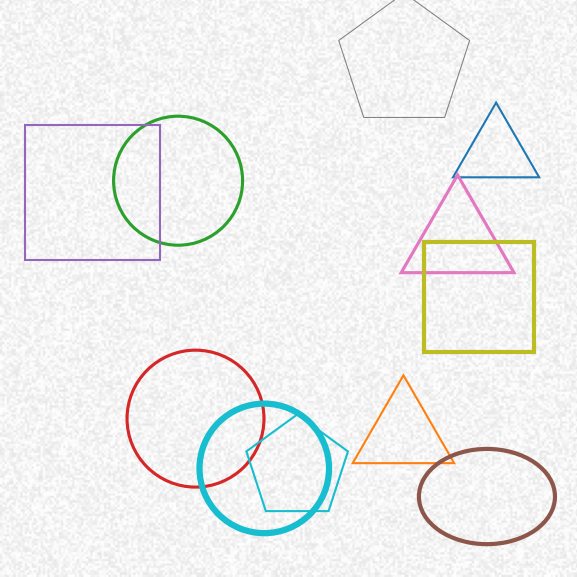[{"shape": "triangle", "thickness": 1, "radius": 0.43, "center": [0.859, 0.735]}, {"shape": "triangle", "thickness": 1, "radius": 0.51, "center": [0.699, 0.248]}, {"shape": "circle", "thickness": 1.5, "radius": 0.56, "center": [0.308, 0.686]}, {"shape": "circle", "thickness": 1.5, "radius": 0.59, "center": [0.339, 0.274]}, {"shape": "square", "thickness": 1, "radius": 0.58, "center": [0.16, 0.666]}, {"shape": "oval", "thickness": 2, "radius": 0.59, "center": [0.843, 0.139]}, {"shape": "triangle", "thickness": 1.5, "radius": 0.56, "center": [0.792, 0.583]}, {"shape": "pentagon", "thickness": 0.5, "radius": 0.6, "center": [0.7, 0.892]}, {"shape": "square", "thickness": 2, "radius": 0.48, "center": [0.83, 0.485]}, {"shape": "circle", "thickness": 3, "radius": 0.56, "center": [0.458, 0.188]}, {"shape": "pentagon", "thickness": 1, "radius": 0.46, "center": [0.515, 0.189]}]